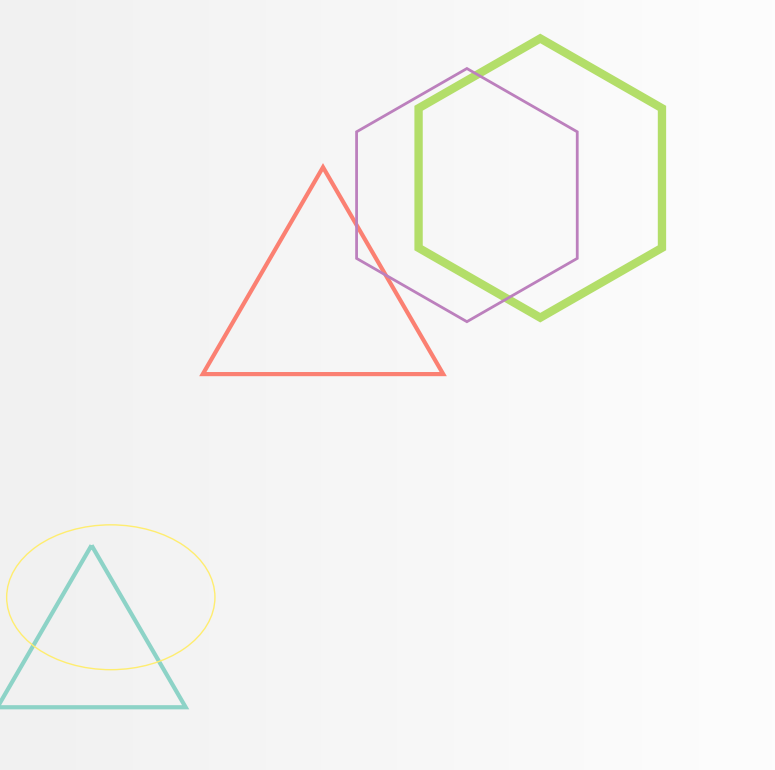[{"shape": "triangle", "thickness": 1.5, "radius": 0.7, "center": [0.118, 0.152]}, {"shape": "triangle", "thickness": 1.5, "radius": 0.9, "center": [0.417, 0.604]}, {"shape": "hexagon", "thickness": 3, "radius": 0.91, "center": [0.697, 0.769]}, {"shape": "hexagon", "thickness": 1, "radius": 0.82, "center": [0.602, 0.747]}, {"shape": "oval", "thickness": 0.5, "radius": 0.67, "center": [0.143, 0.224]}]